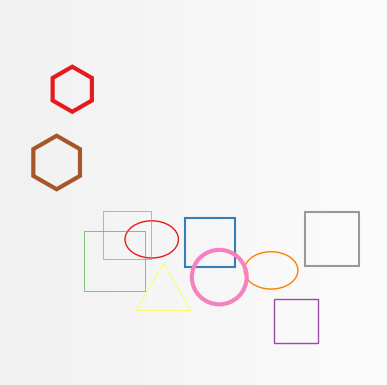[{"shape": "oval", "thickness": 1, "radius": 0.34, "center": [0.392, 0.378]}, {"shape": "hexagon", "thickness": 3, "radius": 0.29, "center": [0.186, 0.768]}, {"shape": "square", "thickness": 1.5, "radius": 0.32, "center": [0.542, 0.371]}, {"shape": "square", "thickness": 0.5, "radius": 0.39, "center": [0.295, 0.322]}, {"shape": "square", "thickness": 1, "radius": 0.29, "center": [0.764, 0.165]}, {"shape": "oval", "thickness": 1, "radius": 0.35, "center": [0.7, 0.298]}, {"shape": "triangle", "thickness": 0.5, "radius": 0.4, "center": [0.422, 0.234]}, {"shape": "hexagon", "thickness": 3, "radius": 0.35, "center": [0.146, 0.578]}, {"shape": "circle", "thickness": 3, "radius": 0.35, "center": [0.566, 0.28]}, {"shape": "square", "thickness": 1.5, "radius": 0.35, "center": [0.856, 0.379]}, {"shape": "square", "thickness": 0.5, "radius": 0.31, "center": [0.327, 0.389]}]